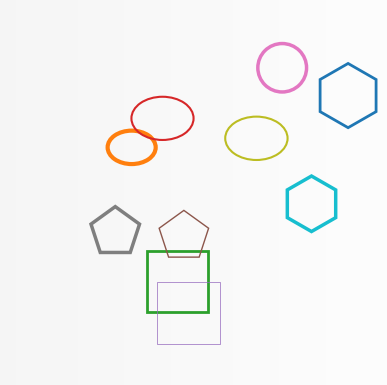[{"shape": "hexagon", "thickness": 2, "radius": 0.42, "center": [0.898, 0.752]}, {"shape": "oval", "thickness": 3, "radius": 0.31, "center": [0.34, 0.617]}, {"shape": "square", "thickness": 2, "radius": 0.39, "center": [0.457, 0.268]}, {"shape": "oval", "thickness": 1.5, "radius": 0.4, "center": [0.419, 0.693]}, {"shape": "square", "thickness": 0.5, "radius": 0.4, "center": [0.486, 0.187]}, {"shape": "pentagon", "thickness": 1, "radius": 0.34, "center": [0.475, 0.386]}, {"shape": "circle", "thickness": 2.5, "radius": 0.31, "center": [0.728, 0.824]}, {"shape": "pentagon", "thickness": 2.5, "radius": 0.33, "center": [0.297, 0.397]}, {"shape": "oval", "thickness": 1.5, "radius": 0.4, "center": [0.662, 0.641]}, {"shape": "hexagon", "thickness": 2.5, "radius": 0.36, "center": [0.804, 0.471]}]